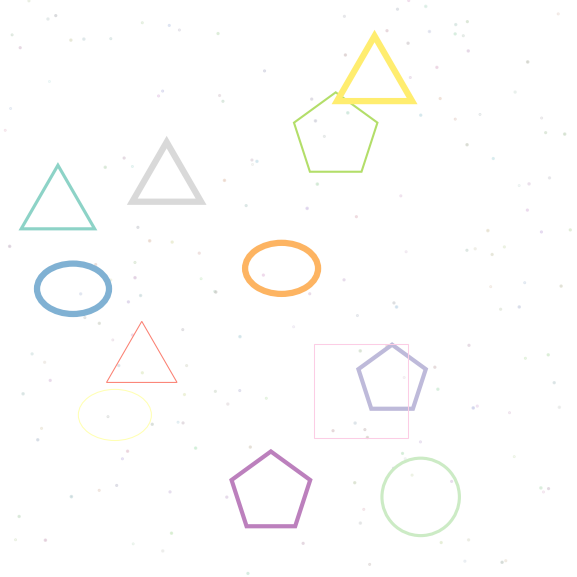[{"shape": "triangle", "thickness": 1.5, "radius": 0.37, "center": [0.1, 0.64]}, {"shape": "oval", "thickness": 0.5, "radius": 0.32, "center": [0.199, 0.281]}, {"shape": "pentagon", "thickness": 2, "radius": 0.31, "center": [0.679, 0.341]}, {"shape": "triangle", "thickness": 0.5, "radius": 0.35, "center": [0.245, 0.372]}, {"shape": "oval", "thickness": 3, "radius": 0.31, "center": [0.126, 0.499]}, {"shape": "oval", "thickness": 3, "radius": 0.32, "center": [0.488, 0.534]}, {"shape": "pentagon", "thickness": 1, "radius": 0.38, "center": [0.581, 0.763]}, {"shape": "square", "thickness": 0.5, "radius": 0.41, "center": [0.625, 0.323]}, {"shape": "triangle", "thickness": 3, "radius": 0.34, "center": [0.289, 0.684]}, {"shape": "pentagon", "thickness": 2, "radius": 0.36, "center": [0.469, 0.146]}, {"shape": "circle", "thickness": 1.5, "radius": 0.34, "center": [0.728, 0.139]}, {"shape": "triangle", "thickness": 3, "radius": 0.38, "center": [0.649, 0.862]}]